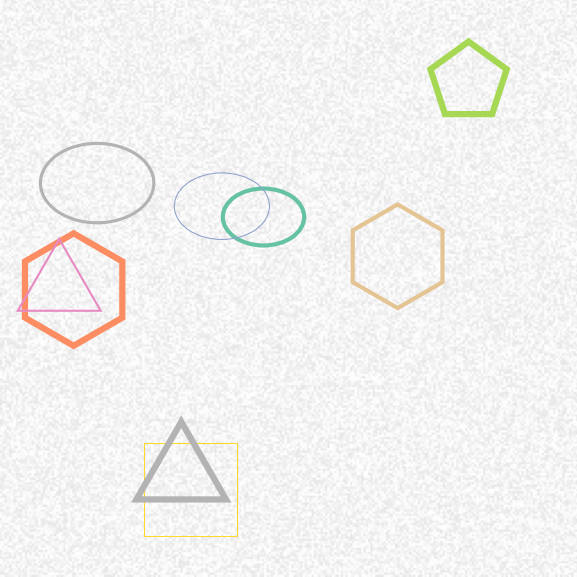[{"shape": "oval", "thickness": 2, "radius": 0.35, "center": [0.456, 0.623]}, {"shape": "hexagon", "thickness": 3, "radius": 0.49, "center": [0.128, 0.498]}, {"shape": "oval", "thickness": 0.5, "radius": 0.41, "center": [0.384, 0.642]}, {"shape": "triangle", "thickness": 1, "radius": 0.41, "center": [0.103, 0.502]}, {"shape": "pentagon", "thickness": 3, "radius": 0.35, "center": [0.811, 0.858]}, {"shape": "square", "thickness": 0.5, "radius": 0.4, "center": [0.33, 0.151]}, {"shape": "hexagon", "thickness": 2, "radius": 0.45, "center": [0.689, 0.555]}, {"shape": "oval", "thickness": 1.5, "radius": 0.49, "center": [0.168, 0.682]}, {"shape": "triangle", "thickness": 3, "radius": 0.45, "center": [0.314, 0.179]}]